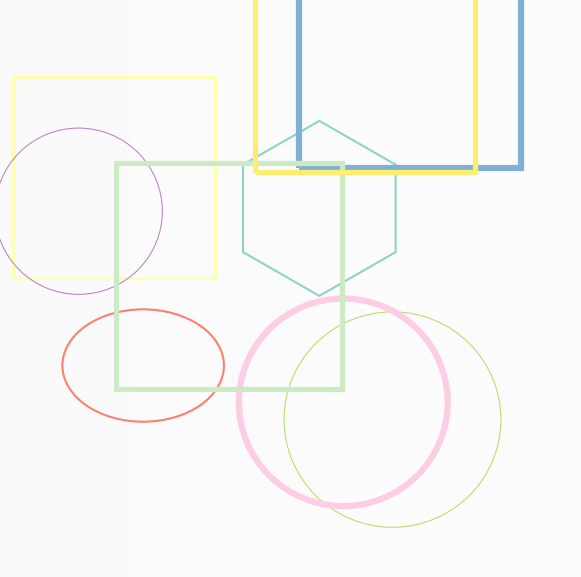[{"shape": "hexagon", "thickness": 1, "radius": 0.76, "center": [0.549, 0.638]}, {"shape": "square", "thickness": 1.5, "radius": 0.87, "center": [0.197, 0.691]}, {"shape": "oval", "thickness": 1, "radius": 0.69, "center": [0.246, 0.366]}, {"shape": "square", "thickness": 3, "radius": 0.95, "center": [0.705, 0.898]}, {"shape": "circle", "thickness": 0.5, "radius": 0.93, "center": [0.675, 0.273]}, {"shape": "circle", "thickness": 3, "radius": 0.9, "center": [0.591, 0.302]}, {"shape": "circle", "thickness": 0.5, "radius": 0.72, "center": [0.135, 0.633]}, {"shape": "square", "thickness": 2.5, "radius": 0.97, "center": [0.394, 0.521]}, {"shape": "square", "thickness": 2.5, "radius": 0.95, "center": [0.628, 0.89]}]